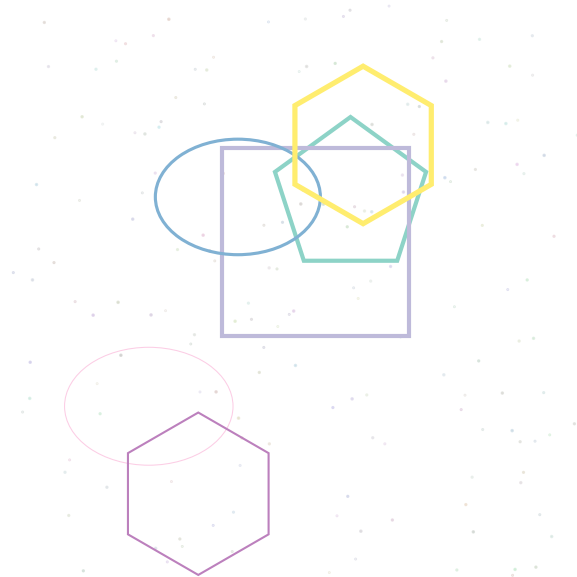[{"shape": "pentagon", "thickness": 2, "radius": 0.69, "center": [0.607, 0.659]}, {"shape": "square", "thickness": 2, "radius": 0.81, "center": [0.546, 0.58]}, {"shape": "oval", "thickness": 1.5, "radius": 0.71, "center": [0.412, 0.658]}, {"shape": "oval", "thickness": 0.5, "radius": 0.73, "center": [0.258, 0.296]}, {"shape": "hexagon", "thickness": 1, "radius": 0.7, "center": [0.343, 0.144]}, {"shape": "hexagon", "thickness": 2.5, "radius": 0.68, "center": [0.629, 0.748]}]